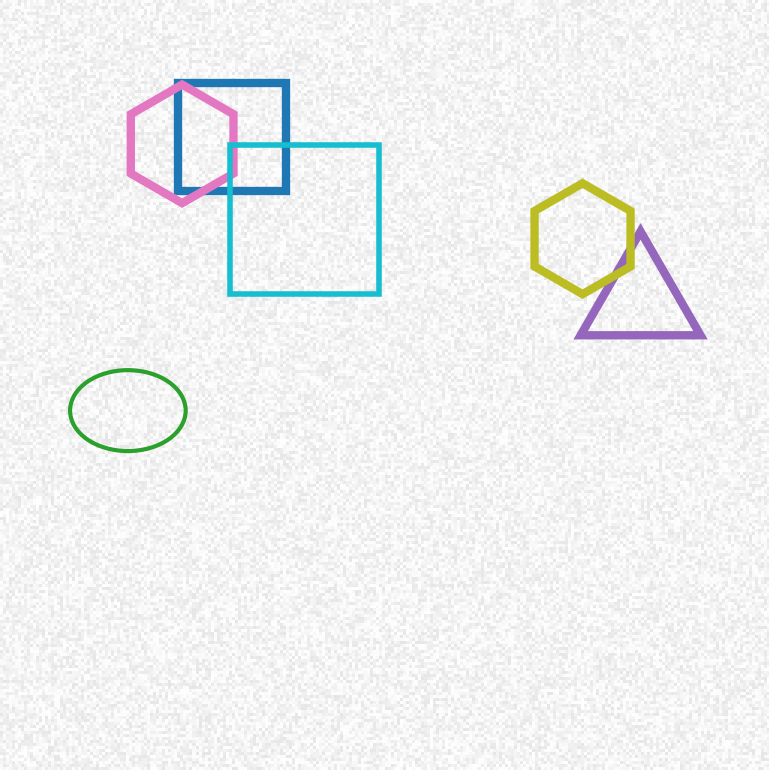[{"shape": "square", "thickness": 3, "radius": 0.35, "center": [0.301, 0.822]}, {"shape": "oval", "thickness": 1.5, "radius": 0.38, "center": [0.166, 0.467]}, {"shape": "triangle", "thickness": 3, "radius": 0.45, "center": [0.832, 0.61]}, {"shape": "hexagon", "thickness": 3, "radius": 0.38, "center": [0.237, 0.813]}, {"shape": "hexagon", "thickness": 3, "radius": 0.36, "center": [0.757, 0.69]}, {"shape": "square", "thickness": 2, "radius": 0.48, "center": [0.395, 0.715]}]